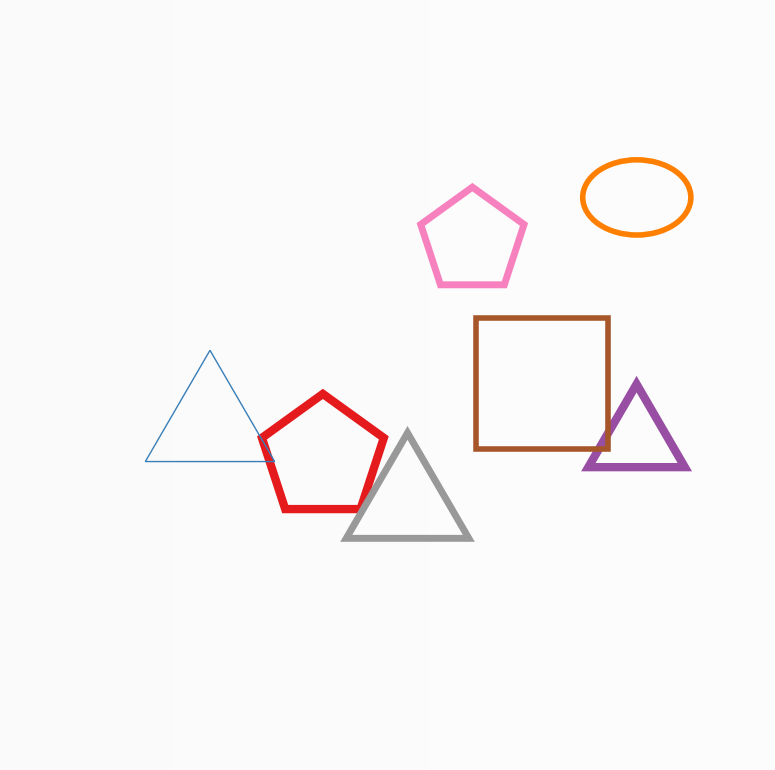[{"shape": "pentagon", "thickness": 3, "radius": 0.41, "center": [0.417, 0.406]}, {"shape": "triangle", "thickness": 0.5, "radius": 0.48, "center": [0.271, 0.449]}, {"shape": "triangle", "thickness": 3, "radius": 0.36, "center": [0.821, 0.429]}, {"shape": "oval", "thickness": 2, "radius": 0.35, "center": [0.822, 0.744]}, {"shape": "square", "thickness": 2, "radius": 0.42, "center": [0.699, 0.502]}, {"shape": "pentagon", "thickness": 2.5, "radius": 0.35, "center": [0.61, 0.687]}, {"shape": "triangle", "thickness": 2.5, "radius": 0.46, "center": [0.526, 0.347]}]